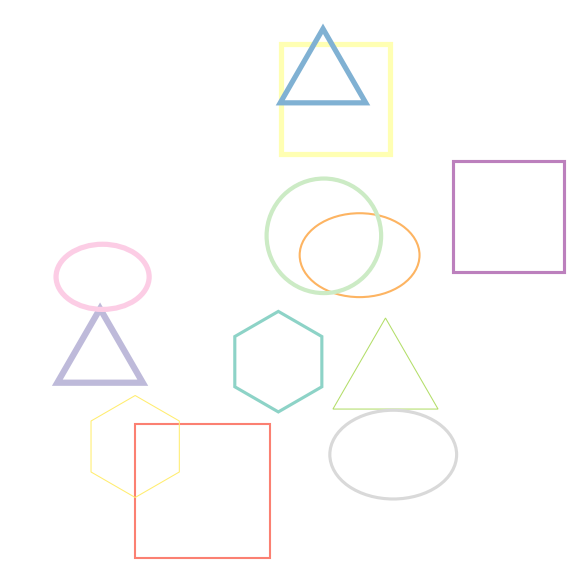[{"shape": "hexagon", "thickness": 1.5, "radius": 0.44, "center": [0.482, 0.373]}, {"shape": "square", "thickness": 2.5, "radius": 0.47, "center": [0.581, 0.827]}, {"shape": "triangle", "thickness": 3, "radius": 0.43, "center": [0.173, 0.379]}, {"shape": "square", "thickness": 1, "radius": 0.58, "center": [0.351, 0.149]}, {"shape": "triangle", "thickness": 2.5, "radius": 0.43, "center": [0.559, 0.864]}, {"shape": "oval", "thickness": 1, "radius": 0.52, "center": [0.623, 0.557]}, {"shape": "triangle", "thickness": 0.5, "radius": 0.53, "center": [0.668, 0.343]}, {"shape": "oval", "thickness": 2.5, "radius": 0.4, "center": [0.178, 0.52]}, {"shape": "oval", "thickness": 1.5, "radius": 0.55, "center": [0.681, 0.212]}, {"shape": "square", "thickness": 1.5, "radius": 0.48, "center": [0.881, 0.625]}, {"shape": "circle", "thickness": 2, "radius": 0.5, "center": [0.561, 0.591]}, {"shape": "hexagon", "thickness": 0.5, "radius": 0.44, "center": [0.234, 0.226]}]